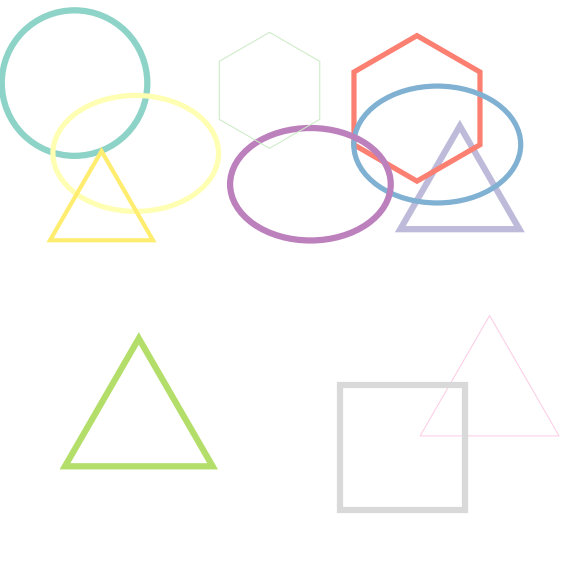[{"shape": "circle", "thickness": 3, "radius": 0.63, "center": [0.129, 0.855]}, {"shape": "oval", "thickness": 2.5, "radius": 0.72, "center": [0.235, 0.733]}, {"shape": "triangle", "thickness": 3, "radius": 0.6, "center": [0.796, 0.662]}, {"shape": "hexagon", "thickness": 2.5, "radius": 0.63, "center": [0.722, 0.811]}, {"shape": "oval", "thickness": 2.5, "radius": 0.72, "center": [0.757, 0.749]}, {"shape": "triangle", "thickness": 3, "radius": 0.74, "center": [0.24, 0.265]}, {"shape": "triangle", "thickness": 0.5, "radius": 0.69, "center": [0.848, 0.314]}, {"shape": "square", "thickness": 3, "radius": 0.54, "center": [0.698, 0.225]}, {"shape": "oval", "thickness": 3, "radius": 0.7, "center": [0.538, 0.68]}, {"shape": "hexagon", "thickness": 0.5, "radius": 0.5, "center": [0.467, 0.843]}, {"shape": "triangle", "thickness": 2, "radius": 0.51, "center": [0.176, 0.635]}]